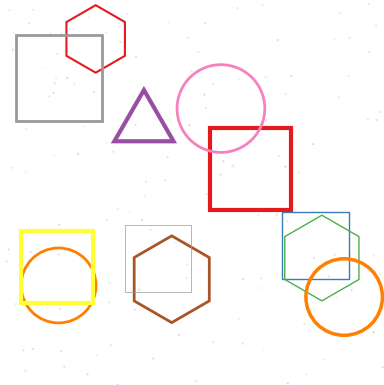[{"shape": "square", "thickness": 3, "radius": 0.53, "center": [0.651, 0.561]}, {"shape": "hexagon", "thickness": 1.5, "radius": 0.44, "center": [0.249, 0.899]}, {"shape": "square", "thickness": 1, "radius": 0.44, "center": [0.82, 0.362]}, {"shape": "hexagon", "thickness": 1, "radius": 0.56, "center": [0.836, 0.33]}, {"shape": "triangle", "thickness": 3, "radius": 0.44, "center": [0.374, 0.677]}, {"shape": "circle", "thickness": 2, "radius": 0.49, "center": [0.152, 0.259]}, {"shape": "circle", "thickness": 2.5, "radius": 0.5, "center": [0.894, 0.228]}, {"shape": "square", "thickness": 3, "radius": 0.46, "center": [0.148, 0.306]}, {"shape": "hexagon", "thickness": 2, "radius": 0.56, "center": [0.446, 0.275]}, {"shape": "circle", "thickness": 2, "radius": 0.57, "center": [0.574, 0.718]}, {"shape": "square", "thickness": 2, "radius": 0.56, "center": [0.152, 0.798]}, {"shape": "square", "thickness": 0.5, "radius": 0.43, "center": [0.411, 0.328]}]